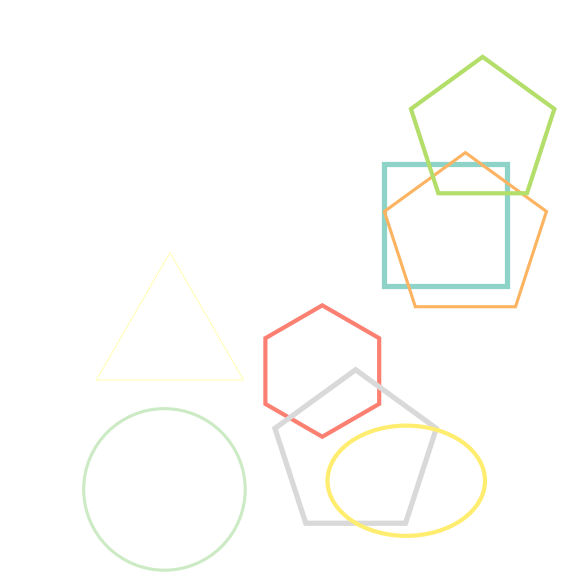[{"shape": "square", "thickness": 2.5, "radius": 0.53, "center": [0.772, 0.609]}, {"shape": "triangle", "thickness": 0.5, "radius": 0.74, "center": [0.294, 0.415]}, {"shape": "hexagon", "thickness": 2, "radius": 0.57, "center": [0.558, 0.357]}, {"shape": "pentagon", "thickness": 1.5, "radius": 0.74, "center": [0.806, 0.587]}, {"shape": "pentagon", "thickness": 2, "radius": 0.65, "center": [0.836, 0.77]}, {"shape": "pentagon", "thickness": 2.5, "radius": 0.73, "center": [0.616, 0.212]}, {"shape": "circle", "thickness": 1.5, "radius": 0.7, "center": [0.285, 0.152]}, {"shape": "oval", "thickness": 2, "radius": 0.68, "center": [0.703, 0.167]}]